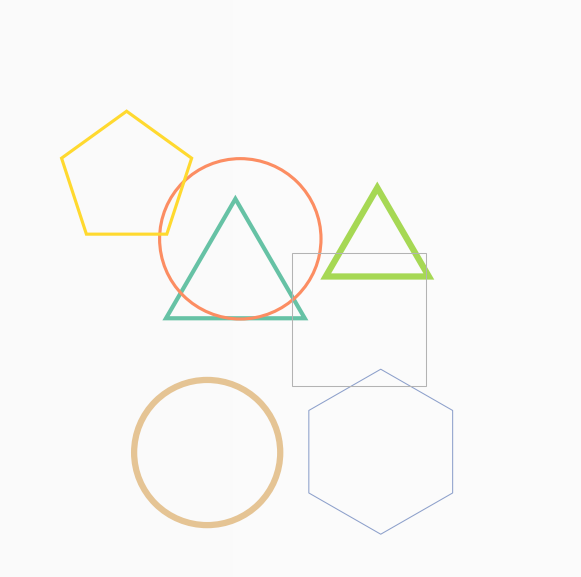[{"shape": "triangle", "thickness": 2, "radius": 0.69, "center": [0.405, 0.517]}, {"shape": "circle", "thickness": 1.5, "radius": 0.69, "center": [0.413, 0.586]}, {"shape": "hexagon", "thickness": 0.5, "radius": 0.71, "center": [0.655, 0.217]}, {"shape": "triangle", "thickness": 3, "radius": 0.51, "center": [0.649, 0.572]}, {"shape": "pentagon", "thickness": 1.5, "radius": 0.59, "center": [0.218, 0.689]}, {"shape": "circle", "thickness": 3, "radius": 0.63, "center": [0.356, 0.216]}, {"shape": "square", "thickness": 0.5, "radius": 0.58, "center": [0.618, 0.446]}]